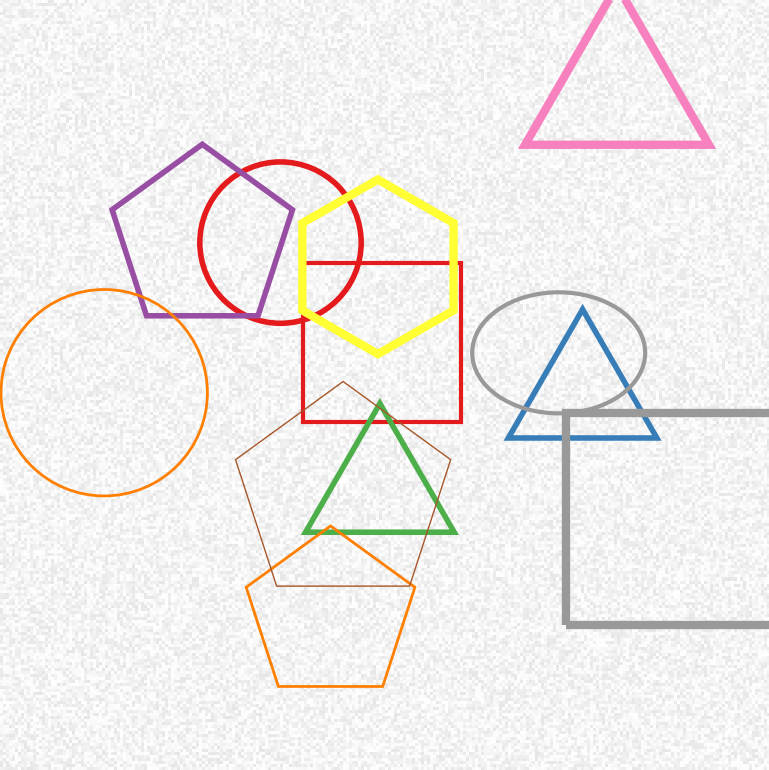[{"shape": "square", "thickness": 1.5, "radius": 0.51, "center": [0.496, 0.555]}, {"shape": "circle", "thickness": 2, "radius": 0.52, "center": [0.364, 0.685]}, {"shape": "triangle", "thickness": 2, "radius": 0.56, "center": [0.757, 0.487]}, {"shape": "triangle", "thickness": 2, "radius": 0.56, "center": [0.493, 0.365]}, {"shape": "pentagon", "thickness": 2, "radius": 0.62, "center": [0.263, 0.689]}, {"shape": "circle", "thickness": 1, "radius": 0.67, "center": [0.135, 0.49]}, {"shape": "pentagon", "thickness": 1, "radius": 0.58, "center": [0.429, 0.202]}, {"shape": "hexagon", "thickness": 3, "radius": 0.57, "center": [0.491, 0.654]}, {"shape": "pentagon", "thickness": 0.5, "radius": 0.73, "center": [0.446, 0.358]}, {"shape": "triangle", "thickness": 3, "radius": 0.69, "center": [0.801, 0.881]}, {"shape": "oval", "thickness": 1.5, "radius": 0.56, "center": [0.726, 0.542]}, {"shape": "square", "thickness": 3, "radius": 0.69, "center": [0.873, 0.325]}]